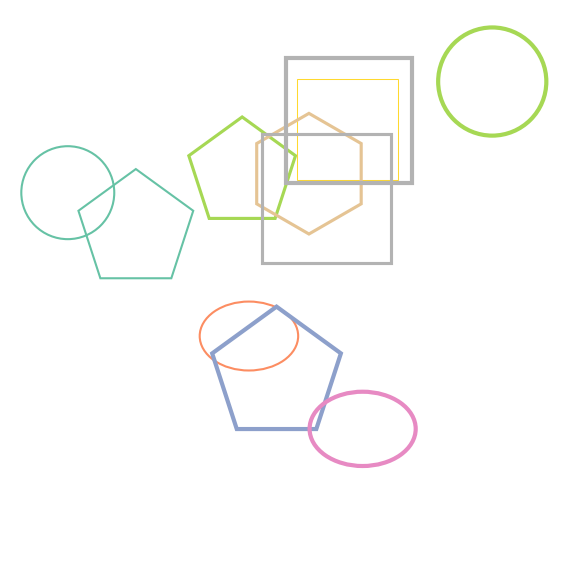[{"shape": "circle", "thickness": 1, "radius": 0.4, "center": [0.117, 0.665]}, {"shape": "pentagon", "thickness": 1, "radius": 0.52, "center": [0.235, 0.602]}, {"shape": "oval", "thickness": 1, "radius": 0.43, "center": [0.431, 0.417]}, {"shape": "pentagon", "thickness": 2, "radius": 0.59, "center": [0.479, 0.351]}, {"shape": "oval", "thickness": 2, "radius": 0.46, "center": [0.628, 0.257]}, {"shape": "pentagon", "thickness": 1.5, "radius": 0.49, "center": [0.419, 0.699]}, {"shape": "circle", "thickness": 2, "radius": 0.47, "center": [0.852, 0.858]}, {"shape": "square", "thickness": 0.5, "radius": 0.44, "center": [0.602, 0.775]}, {"shape": "hexagon", "thickness": 1.5, "radius": 0.52, "center": [0.535, 0.698]}, {"shape": "square", "thickness": 1.5, "radius": 0.56, "center": [0.565, 0.655]}, {"shape": "square", "thickness": 2, "radius": 0.54, "center": [0.604, 0.791]}]